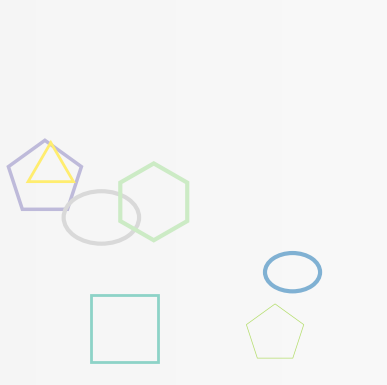[{"shape": "square", "thickness": 2, "radius": 0.43, "center": [0.321, 0.147]}, {"shape": "pentagon", "thickness": 2.5, "radius": 0.5, "center": [0.116, 0.536]}, {"shape": "oval", "thickness": 3, "radius": 0.36, "center": [0.755, 0.293]}, {"shape": "pentagon", "thickness": 0.5, "radius": 0.39, "center": [0.71, 0.133]}, {"shape": "oval", "thickness": 3, "radius": 0.49, "center": [0.262, 0.435]}, {"shape": "hexagon", "thickness": 3, "radius": 0.5, "center": [0.397, 0.476]}, {"shape": "triangle", "thickness": 2, "radius": 0.34, "center": [0.131, 0.562]}]